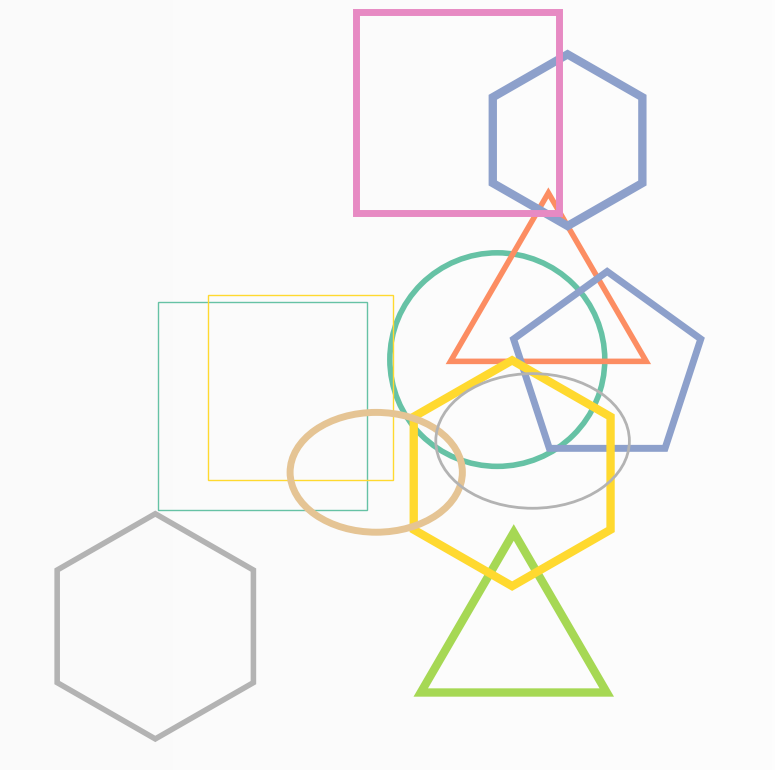[{"shape": "square", "thickness": 0.5, "radius": 0.68, "center": [0.339, 0.473]}, {"shape": "circle", "thickness": 2, "radius": 0.69, "center": [0.642, 0.533]}, {"shape": "triangle", "thickness": 2, "radius": 0.73, "center": [0.708, 0.604]}, {"shape": "hexagon", "thickness": 3, "radius": 0.56, "center": [0.732, 0.818]}, {"shape": "pentagon", "thickness": 2.5, "radius": 0.63, "center": [0.783, 0.52]}, {"shape": "square", "thickness": 2.5, "radius": 0.65, "center": [0.59, 0.854]}, {"shape": "triangle", "thickness": 3, "radius": 0.69, "center": [0.663, 0.17]}, {"shape": "hexagon", "thickness": 3, "radius": 0.73, "center": [0.661, 0.385]}, {"shape": "square", "thickness": 0.5, "radius": 0.6, "center": [0.388, 0.497]}, {"shape": "oval", "thickness": 2.5, "radius": 0.56, "center": [0.485, 0.387]}, {"shape": "hexagon", "thickness": 2, "radius": 0.73, "center": [0.2, 0.187]}, {"shape": "oval", "thickness": 1, "radius": 0.62, "center": [0.687, 0.427]}]